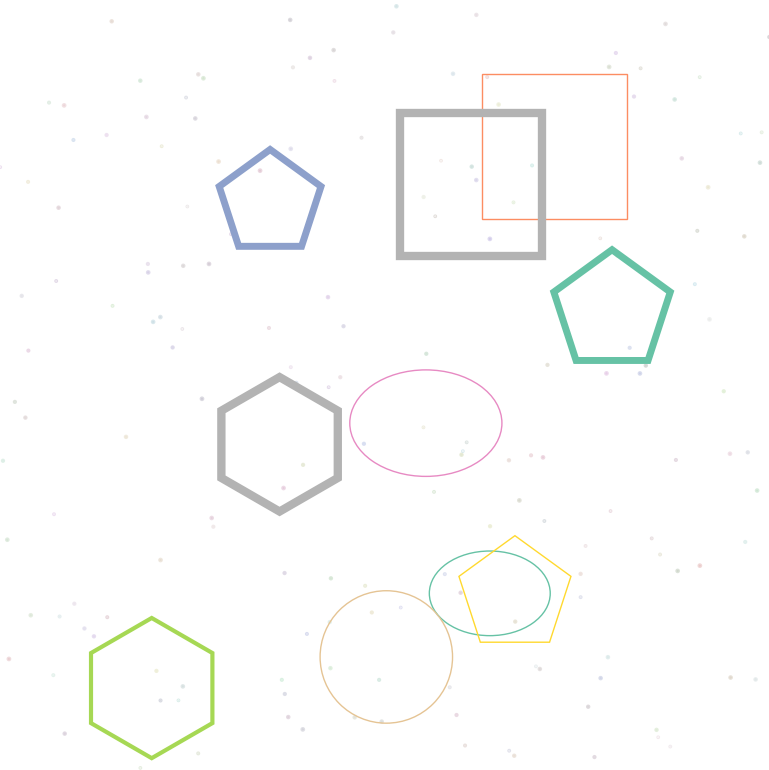[{"shape": "oval", "thickness": 0.5, "radius": 0.39, "center": [0.636, 0.229]}, {"shape": "pentagon", "thickness": 2.5, "radius": 0.4, "center": [0.795, 0.596]}, {"shape": "square", "thickness": 0.5, "radius": 0.47, "center": [0.72, 0.81]}, {"shape": "pentagon", "thickness": 2.5, "radius": 0.35, "center": [0.351, 0.736]}, {"shape": "oval", "thickness": 0.5, "radius": 0.49, "center": [0.553, 0.45]}, {"shape": "hexagon", "thickness": 1.5, "radius": 0.46, "center": [0.197, 0.106]}, {"shape": "pentagon", "thickness": 0.5, "radius": 0.38, "center": [0.669, 0.228]}, {"shape": "circle", "thickness": 0.5, "radius": 0.43, "center": [0.502, 0.147]}, {"shape": "square", "thickness": 3, "radius": 0.46, "center": [0.612, 0.76]}, {"shape": "hexagon", "thickness": 3, "radius": 0.44, "center": [0.363, 0.423]}]